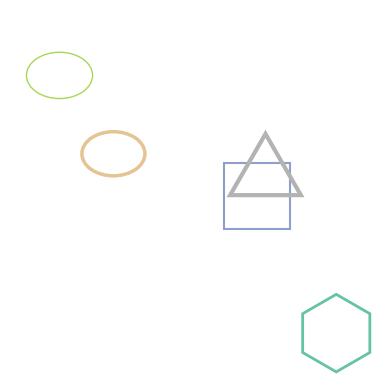[{"shape": "hexagon", "thickness": 2, "radius": 0.5, "center": [0.873, 0.135]}, {"shape": "square", "thickness": 1.5, "radius": 0.43, "center": [0.669, 0.491]}, {"shape": "oval", "thickness": 1, "radius": 0.43, "center": [0.155, 0.804]}, {"shape": "oval", "thickness": 2.5, "radius": 0.41, "center": [0.295, 0.601]}, {"shape": "triangle", "thickness": 3, "radius": 0.53, "center": [0.69, 0.546]}]